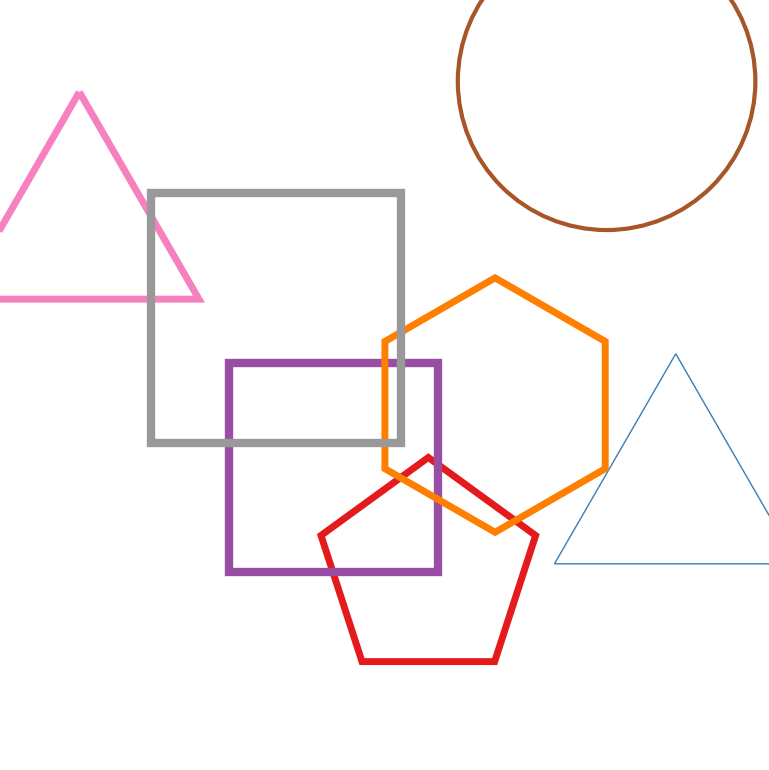[{"shape": "pentagon", "thickness": 2.5, "radius": 0.73, "center": [0.556, 0.259]}, {"shape": "triangle", "thickness": 0.5, "radius": 0.91, "center": [0.878, 0.359]}, {"shape": "square", "thickness": 3, "radius": 0.68, "center": [0.433, 0.392]}, {"shape": "hexagon", "thickness": 2.5, "radius": 0.83, "center": [0.643, 0.474]}, {"shape": "circle", "thickness": 1.5, "radius": 0.97, "center": [0.788, 0.894]}, {"shape": "triangle", "thickness": 2.5, "radius": 0.9, "center": [0.103, 0.701]}, {"shape": "square", "thickness": 3, "radius": 0.81, "center": [0.358, 0.587]}]